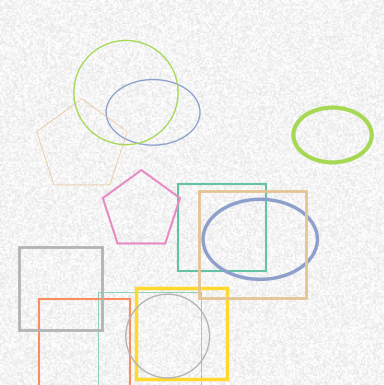[{"shape": "square", "thickness": 1.5, "radius": 0.57, "center": [0.578, 0.409]}, {"shape": "square", "thickness": 0.5, "radius": 0.67, "center": [0.388, 0.108]}, {"shape": "square", "thickness": 1.5, "radius": 0.59, "center": [0.22, 0.105]}, {"shape": "oval", "thickness": 1, "radius": 0.61, "center": [0.398, 0.708]}, {"shape": "oval", "thickness": 2.5, "radius": 0.74, "center": [0.676, 0.378]}, {"shape": "pentagon", "thickness": 1.5, "radius": 0.53, "center": [0.367, 0.453]}, {"shape": "oval", "thickness": 3, "radius": 0.51, "center": [0.864, 0.649]}, {"shape": "circle", "thickness": 1, "radius": 0.68, "center": [0.327, 0.76]}, {"shape": "square", "thickness": 2.5, "radius": 0.59, "center": [0.471, 0.134]}, {"shape": "pentagon", "thickness": 0.5, "radius": 0.62, "center": [0.213, 0.62]}, {"shape": "square", "thickness": 2, "radius": 0.69, "center": [0.656, 0.365]}, {"shape": "square", "thickness": 2, "radius": 0.54, "center": [0.157, 0.251]}, {"shape": "circle", "thickness": 1, "radius": 0.54, "center": [0.436, 0.127]}]